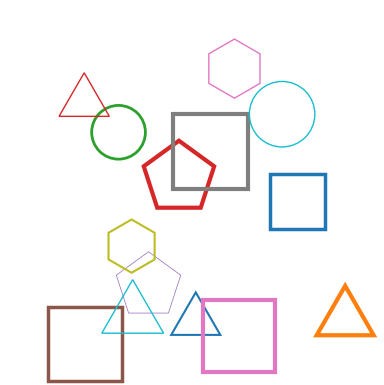[{"shape": "square", "thickness": 2.5, "radius": 0.36, "center": [0.773, 0.477]}, {"shape": "triangle", "thickness": 1.5, "radius": 0.37, "center": [0.508, 0.167]}, {"shape": "triangle", "thickness": 3, "radius": 0.43, "center": [0.897, 0.172]}, {"shape": "circle", "thickness": 2, "radius": 0.35, "center": [0.308, 0.656]}, {"shape": "pentagon", "thickness": 3, "radius": 0.48, "center": [0.465, 0.538]}, {"shape": "triangle", "thickness": 1, "radius": 0.38, "center": [0.219, 0.736]}, {"shape": "pentagon", "thickness": 0.5, "radius": 0.44, "center": [0.386, 0.258]}, {"shape": "square", "thickness": 2.5, "radius": 0.48, "center": [0.221, 0.107]}, {"shape": "square", "thickness": 3, "radius": 0.47, "center": [0.621, 0.128]}, {"shape": "hexagon", "thickness": 1, "radius": 0.38, "center": [0.609, 0.822]}, {"shape": "square", "thickness": 3, "radius": 0.49, "center": [0.547, 0.607]}, {"shape": "hexagon", "thickness": 1.5, "radius": 0.35, "center": [0.342, 0.361]}, {"shape": "circle", "thickness": 1, "radius": 0.43, "center": [0.733, 0.703]}, {"shape": "triangle", "thickness": 1, "radius": 0.46, "center": [0.345, 0.181]}]